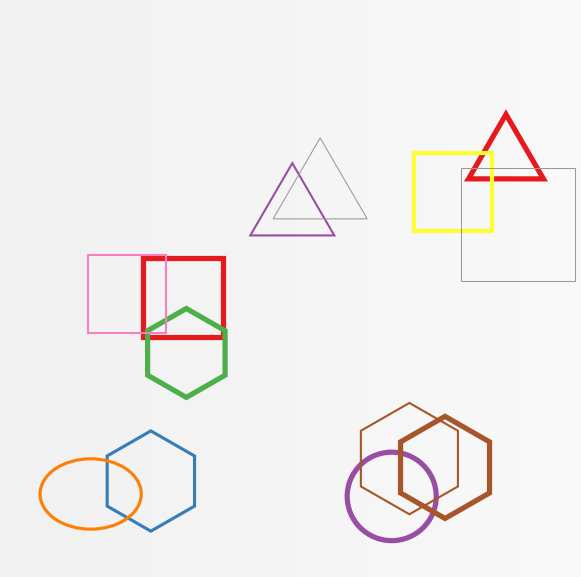[{"shape": "square", "thickness": 2.5, "radius": 0.34, "center": [0.314, 0.484]}, {"shape": "triangle", "thickness": 2.5, "radius": 0.37, "center": [0.87, 0.727]}, {"shape": "hexagon", "thickness": 1.5, "radius": 0.43, "center": [0.26, 0.166]}, {"shape": "hexagon", "thickness": 2.5, "radius": 0.38, "center": [0.321, 0.388]}, {"shape": "triangle", "thickness": 1, "radius": 0.42, "center": [0.503, 0.633]}, {"shape": "circle", "thickness": 2.5, "radius": 0.38, "center": [0.674, 0.14]}, {"shape": "oval", "thickness": 1.5, "radius": 0.44, "center": [0.156, 0.144]}, {"shape": "square", "thickness": 2, "radius": 0.33, "center": [0.779, 0.666]}, {"shape": "hexagon", "thickness": 2.5, "radius": 0.44, "center": [0.766, 0.19]}, {"shape": "hexagon", "thickness": 1, "radius": 0.48, "center": [0.704, 0.205]}, {"shape": "square", "thickness": 1, "radius": 0.33, "center": [0.218, 0.49]}, {"shape": "square", "thickness": 0.5, "radius": 0.49, "center": [0.891, 0.61]}, {"shape": "triangle", "thickness": 0.5, "radius": 0.47, "center": [0.551, 0.667]}]